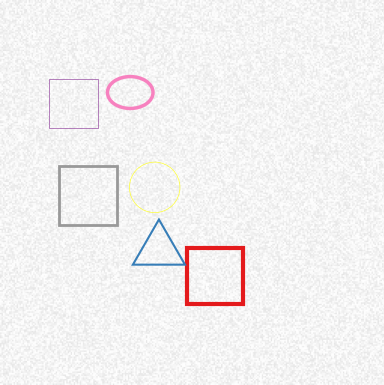[{"shape": "square", "thickness": 3, "radius": 0.36, "center": [0.559, 0.283]}, {"shape": "triangle", "thickness": 1.5, "radius": 0.39, "center": [0.413, 0.352]}, {"shape": "square", "thickness": 0.5, "radius": 0.32, "center": [0.191, 0.731]}, {"shape": "circle", "thickness": 0.5, "radius": 0.33, "center": [0.402, 0.513]}, {"shape": "oval", "thickness": 2.5, "radius": 0.3, "center": [0.338, 0.76]}, {"shape": "square", "thickness": 2, "radius": 0.38, "center": [0.229, 0.493]}]